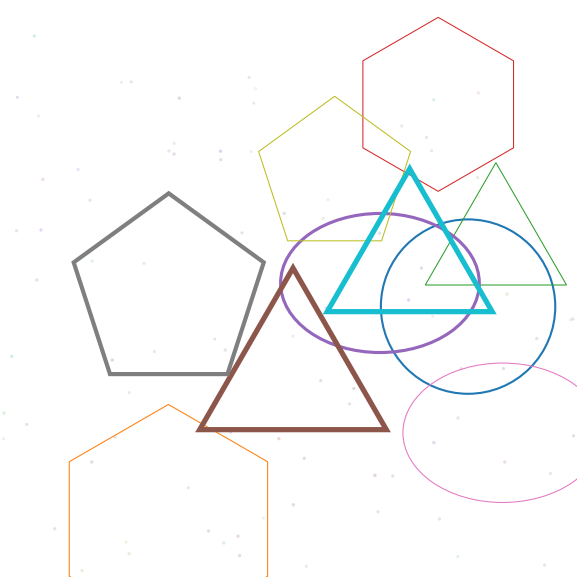[{"shape": "circle", "thickness": 1, "radius": 0.75, "center": [0.81, 0.468]}, {"shape": "hexagon", "thickness": 0.5, "radius": 0.99, "center": [0.292, 0.1]}, {"shape": "triangle", "thickness": 0.5, "radius": 0.71, "center": [0.859, 0.576]}, {"shape": "hexagon", "thickness": 0.5, "radius": 0.75, "center": [0.759, 0.818]}, {"shape": "oval", "thickness": 1.5, "radius": 0.86, "center": [0.658, 0.509]}, {"shape": "triangle", "thickness": 2.5, "radius": 0.93, "center": [0.507, 0.348]}, {"shape": "oval", "thickness": 0.5, "radius": 0.86, "center": [0.87, 0.25]}, {"shape": "pentagon", "thickness": 2, "radius": 0.87, "center": [0.292, 0.491]}, {"shape": "pentagon", "thickness": 0.5, "radius": 0.69, "center": [0.579, 0.694]}, {"shape": "triangle", "thickness": 2.5, "radius": 0.82, "center": [0.709, 0.542]}]